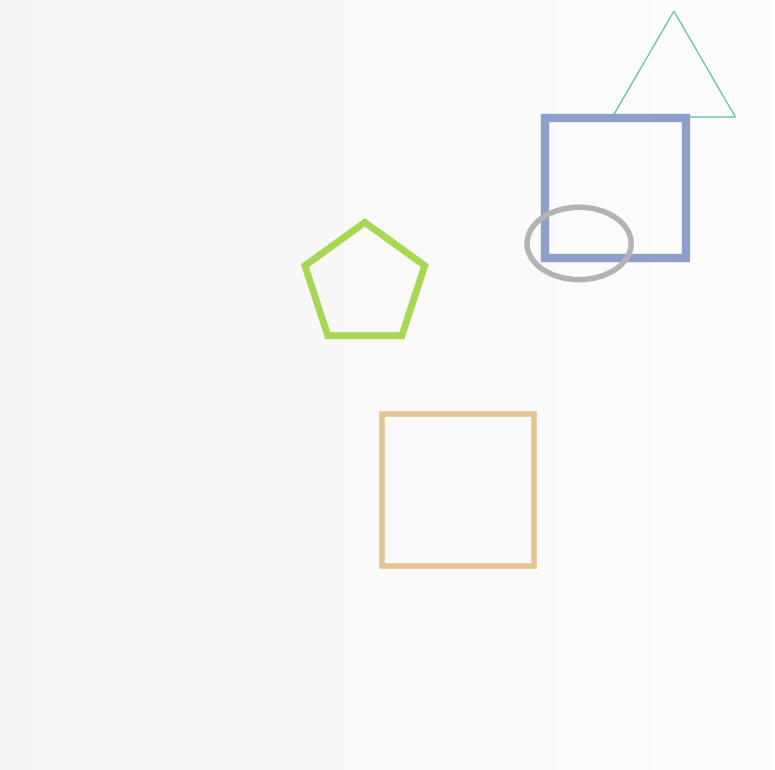[{"shape": "triangle", "thickness": 0.5, "radius": 0.46, "center": [0.87, 0.894]}, {"shape": "square", "thickness": 3, "radius": 0.45, "center": [0.795, 0.756]}, {"shape": "pentagon", "thickness": 2.5, "radius": 0.41, "center": [0.471, 0.63]}, {"shape": "square", "thickness": 2, "radius": 0.49, "center": [0.591, 0.364]}, {"shape": "oval", "thickness": 2, "radius": 0.34, "center": [0.747, 0.684]}]